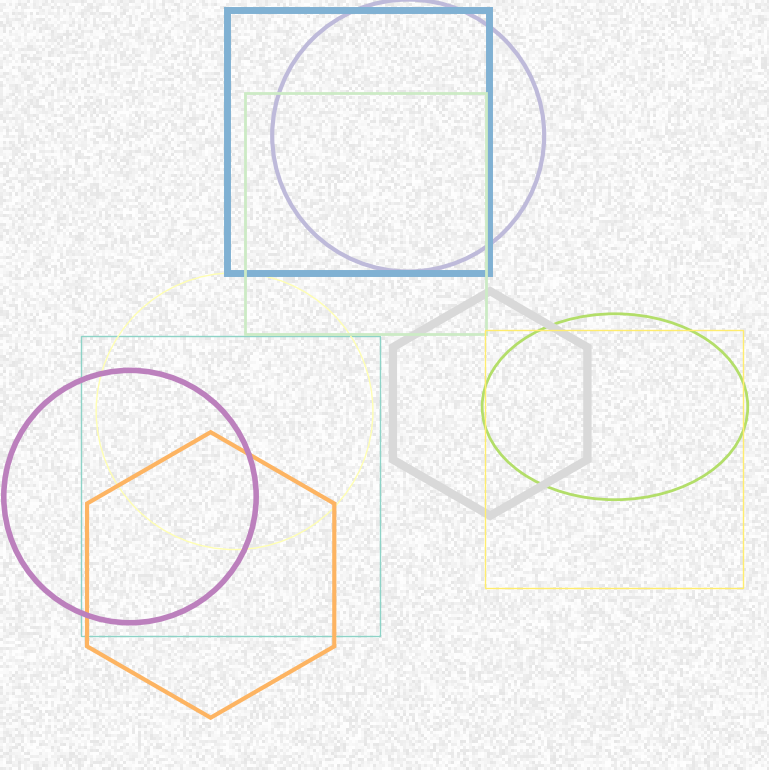[{"shape": "square", "thickness": 0.5, "radius": 0.97, "center": [0.3, 0.369]}, {"shape": "circle", "thickness": 0.5, "radius": 0.9, "center": [0.305, 0.466]}, {"shape": "circle", "thickness": 1.5, "radius": 0.88, "center": [0.53, 0.824]}, {"shape": "square", "thickness": 2.5, "radius": 0.85, "center": [0.465, 0.816]}, {"shape": "hexagon", "thickness": 1.5, "radius": 0.93, "center": [0.274, 0.253]}, {"shape": "oval", "thickness": 1, "radius": 0.86, "center": [0.799, 0.472]}, {"shape": "hexagon", "thickness": 3, "radius": 0.73, "center": [0.637, 0.476]}, {"shape": "circle", "thickness": 2, "radius": 0.82, "center": [0.169, 0.355]}, {"shape": "square", "thickness": 1, "radius": 0.78, "center": [0.475, 0.723]}, {"shape": "square", "thickness": 0.5, "radius": 0.84, "center": [0.797, 0.404]}]